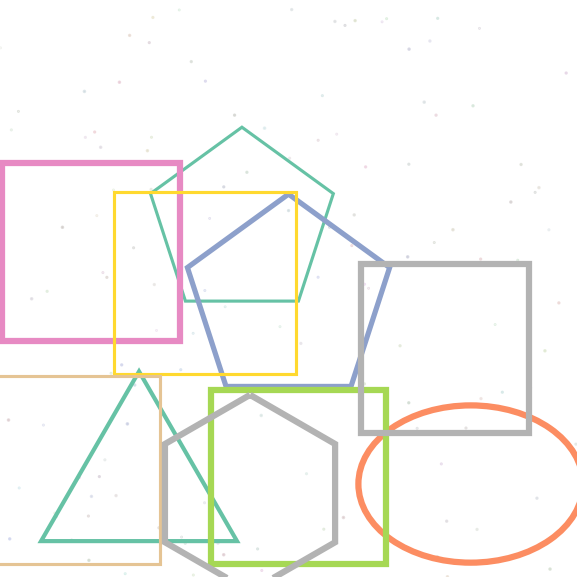[{"shape": "pentagon", "thickness": 1.5, "radius": 0.83, "center": [0.419, 0.612]}, {"shape": "triangle", "thickness": 2, "radius": 0.98, "center": [0.241, 0.16]}, {"shape": "oval", "thickness": 3, "radius": 0.97, "center": [0.815, 0.161]}, {"shape": "pentagon", "thickness": 2.5, "radius": 0.92, "center": [0.5, 0.479]}, {"shape": "square", "thickness": 3, "radius": 0.77, "center": [0.158, 0.563]}, {"shape": "square", "thickness": 3, "radius": 0.76, "center": [0.517, 0.173]}, {"shape": "square", "thickness": 1.5, "radius": 0.79, "center": [0.354, 0.509]}, {"shape": "square", "thickness": 1.5, "radius": 0.81, "center": [0.114, 0.185]}, {"shape": "square", "thickness": 3, "radius": 0.73, "center": [0.77, 0.395]}, {"shape": "hexagon", "thickness": 3, "radius": 0.85, "center": [0.433, 0.145]}]